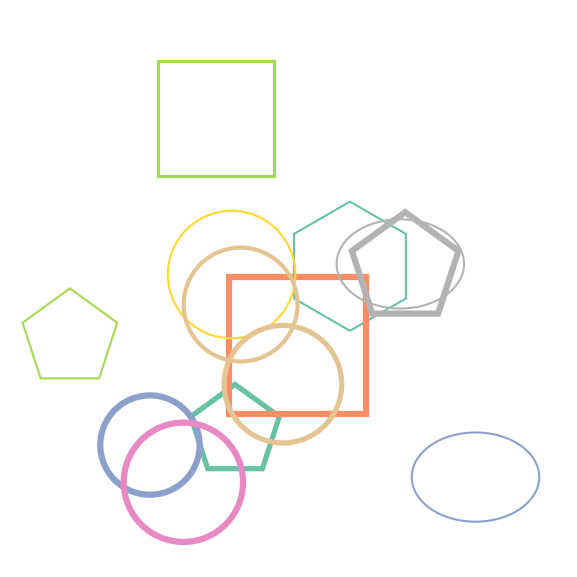[{"shape": "hexagon", "thickness": 1, "radius": 0.56, "center": [0.606, 0.538]}, {"shape": "pentagon", "thickness": 2.5, "radius": 0.4, "center": [0.407, 0.253]}, {"shape": "square", "thickness": 3, "radius": 0.6, "center": [0.515, 0.401]}, {"shape": "oval", "thickness": 1, "radius": 0.55, "center": [0.823, 0.173]}, {"shape": "circle", "thickness": 3, "radius": 0.43, "center": [0.26, 0.228]}, {"shape": "circle", "thickness": 3, "radius": 0.52, "center": [0.318, 0.164]}, {"shape": "pentagon", "thickness": 1, "radius": 0.43, "center": [0.121, 0.414]}, {"shape": "square", "thickness": 1.5, "radius": 0.5, "center": [0.373, 0.794]}, {"shape": "circle", "thickness": 1, "radius": 0.55, "center": [0.401, 0.524]}, {"shape": "circle", "thickness": 2.5, "radius": 0.51, "center": [0.49, 0.334]}, {"shape": "circle", "thickness": 2, "radius": 0.49, "center": [0.417, 0.472]}, {"shape": "oval", "thickness": 1, "radius": 0.55, "center": [0.693, 0.542]}, {"shape": "pentagon", "thickness": 3, "radius": 0.49, "center": [0.702, 0.535]}]